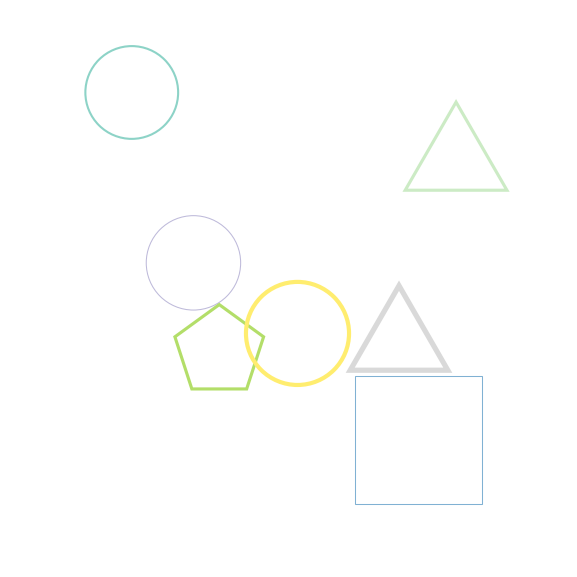[{"shape": "circle", "thickness": 1, "radius": 0.4, "center": [0.228, 0.839]}, {"shape": "circle", "thickness": 0.5, "radius": 0.41, "center": [0.335, 0.544]}, {"shape": "square", "thickness": 0.5, "radius": 0.55, "center": [0.725, 0.237]}, {"shape": "pentagon", "thickness": 1.5, "radius": 0.4, "center": [0.38, 0.391]}, {"shape": "triangle", "thickness": 2.5, "radius": 0.49, "center": [0.691, 0.407]}, {"shape": "triangle", "thickness": 1.5, "radius": 0.51, "center": [0.79, 0.721]}, {"shape": "circle", "thickness": 2, "radius": 0.45, "center": [0.515, 0.422]}]